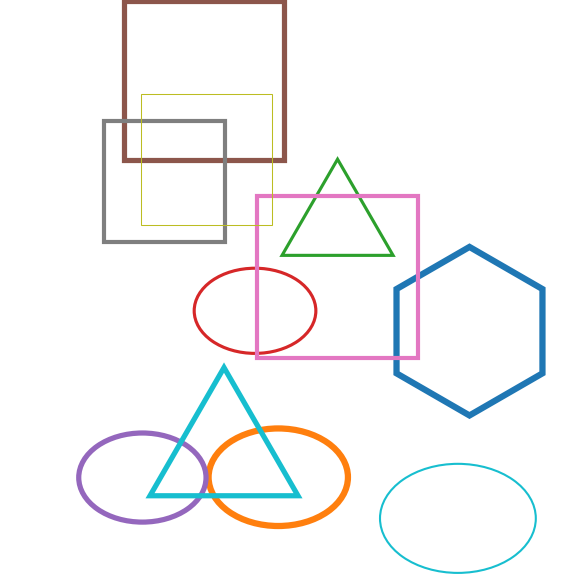[{"shape": "hexagon", "thickness": 3, "radius": 0.73, "center": [0.813, 0.426]}, {"shape": "oval", "thickness": 3, "radius": 0.6, "center": [0.482, 0.173]}, {"shape": "triangle", "thickness": 1.5, "radius": 0.55, "center": [0.585, 0.612]}, {"shape": "oval", "thickness": 1.5, "radius": 0.53, "center": [0.442, 0.461]}, {"shape": "oval", "thickness": 2.5, "radius": 0.55, "center": [0.247, 0.172]}, {"shape": "square", "thickness": 2.5, "radius": 0.69, "center": [0.353, 0.859]}, {"shape": "square", "thickness": 2, "radius": 0.7, "center": [0.585, 0.52]}, {"shape": "square", "thickness": 2, "radius": 0.52, "center": [0.285, 0.685]}, {"shape": "square", "thickness": 0.5, "radius": 0.57, "center": [0.357, 0.723]}, {"shape": "triangle", "thickness": 2.5, "radius": 0.74, "center": [0.388, 0.215]}, {"shape": "oval", "thickness": 1, "radius": 0.67, "center": [0.793, 0.102]}]